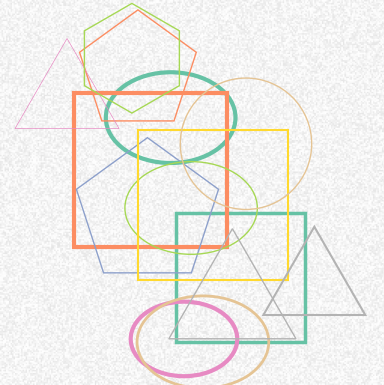[{"shape": "oval", "thickness": 3, "radius": 0.84, "center": [0.443, 0.694]}, {"shape": "square", "thickness": 2.5, "radius": 0.83, "center": [0.624, 0.279]}, {"shape": "square", "thickness": 3, "radius": 1.0, "center": [0.391, 0.559]}, {"shape": "pentagon", "thickness": 1, "radius": 0.8, "center": [0.358, 0.815]}, {"shape": "pentagon", "thickness": 1, "radius": 0.97, "center": [0.383, 0.448]}, {"shape": "oval", "thickness": 3, "radius": 0.69, "center": [0.478, 0.12]}, {"shape": "triangle", "thickness": 0.5, "radius": 0.78, "center": [0.174, 0.744]}, {"shape": "hexagon", "thickness": 1, "radius": 0.71, "center": [0.343, 0.849]}, {"shape": "oval", "thickness": 1, "radius": 0.86, "center": [0.496, 0.46]}, {"shape": "square", "thickness": 1.5, "radius": 0.97, "center": [0.552, 0.467]}, {"shape": "circle", "thickness": 1, "radius": 0.85, "center": [0.639, 0.627]}, {"shape": "oval", "thickness": 2, "radius": 0.86, "center": [0.527, 0.112]}, {"shape": "triangle", "thickness": 1.5, "radius": 0.76, "center": [0.816, 0.258]}, {"shape": "triangle", "thickness": 1, "radius": 0.95, "center": [0.604, 0.215]}]